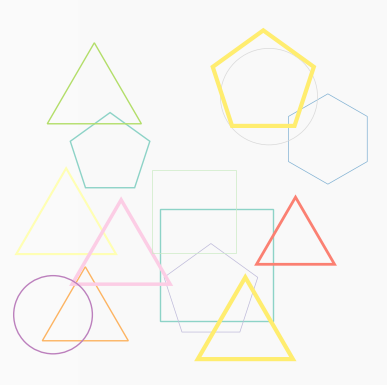[{"shape": "square", "thickness": 1, "radius": 0.73, "center": [0.559, 0.311]}, {"shape": "pentagon", "thickness": 1, "radius": 0.54, "center": [0.284, 0.6]}, {"shape": "triangle", "thickness": 1.5, "radius": 0.74, "center": [0.171, 0.414]}, {"shape": "pentagon", "thickness": 0.5, "radius": 0.64, "center": [0.544, 0.24]}, {"shape": "triangle", "thickness": 2, "radius": 0.58, "center": [0.763, 0.372]}, {"shape": "hexagon", "thickness": 0.5, "radius": 0.59, "center": [0.846, 0.639]}, {"shape": "triangle", "thickness": 1, "radius": 0.64, "center": [0.22, 0.179]}, {"shape": "triangle", "thickness": 1, "radius": 0.7, "center": [0.243, 0.749]}, {"shape": "triangle", "thickness": 2.5, "radius": 0.73, "center": [0.313, 0.335]}, {"shape": "circle", "thickness": 0.5, "radius": 0.63, "center": [0.694, 0.749]}, {"shape": "circle", "thickness": 1, "radius": 0.51, "center": [0.137, 0.183]}, {"shape": "square", "thickness": 0.5, "radius": 0.54, "center": [0.501, 0.45]}, {"shape": "triangle", "thickness": 3, "radius": 0.71, "center": [0.633, 0.138]}, {"shape": "pentagon", "thickness": 3, "radius": 0.69, "center": [0.679, 0.784]}]